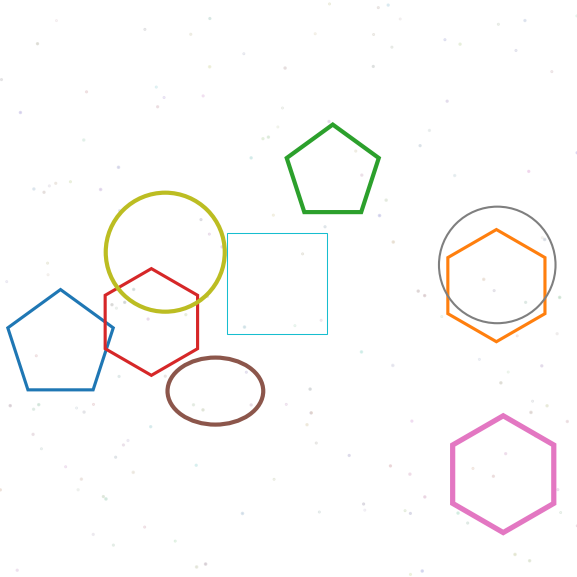[{"shape": "pentagon", "thickness": 1.5, "radius": 0.48, "center": [0.105, 0.402]}, {"shape": "hexagon", "thickness": 1.5, "radius": 0.49, "center": [0.86, 0.505]}, {"shape": "pentagon", "thickness": 2, "radius": 0.42, "center": [0.576, 0.7]}, {"shape": "hexagon", "thickness": 1.5, "radius": 0.46, "center": [0.262, 0.442]}, {"shape": "oval", "thickness": 2, "radius": 0.41, "center": [0.373, 0.322]}, {"shape": "hexagon", "thickness": 2.5, "radius": 0.51, "center": [0.871, 0.178]}, {"shape": "circle", "thickness": 1, "radius": 0.5, "center": [0.861, 0.54]}, {"shape": "circle", "thickness": 2, "radius": 0.52, "center": [0.286, 0.562]}, {"shape": "square", "thickness": 0.5, "radius": 0.43, "center": [0.48, 0.508]}]